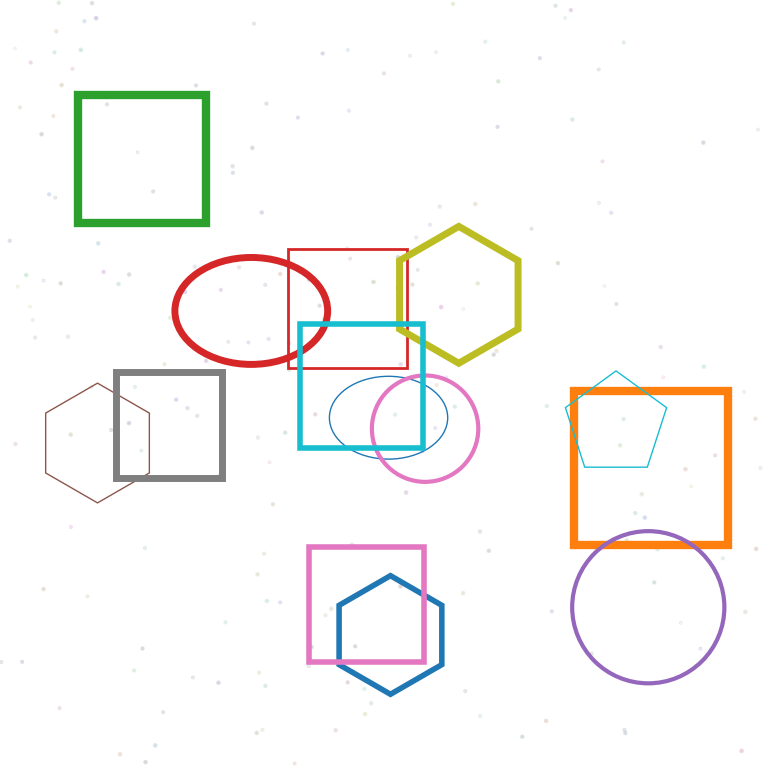[{"shape": "oval", "thickness": 0.5, "radius": 0.38, "center": [0.505, 0.458]}, {"shape": "hexagon", "thickness": 2, "radius": 0.39, "center": [0.507, 0.175]}, {"shape": "square", "thickness": 3, "radius": 0.5, "center": [0.845, 0.392]}, {"shape": "square", "thickness": 3, "radius": 0.42, "center": [0.184, 0.793]}, {"shape": "oval", "thickness": 2.5, "radius": 0.5, "center": [0.326, 0.596]}, {"shape": "square", "thickness": 1, "radius": 0.39, "center": [0.451, 0.599]}, {"shape": "circle", "thickness": 1.5, "radius": 0.49, "center": [0.842, 0.211]}, {"shape": "hexagon", "thickness": 0.5, "radius": 0.39, "center": [0.127, 0.425]}, {"shape": "circle", "thickness": 1.5, "radius": 0.35, "center": [0.552, 0.443]}, {"shape": "square", "thickness": 2, "radius": 0.37, "center": [0.476, 0.215]}, {"shape": "square", "thickness": 2.5, "radius": 0.34, "center": [0.219, 0.448]}, {"shape": "hexagon", "thickness": 2.5, "radius": 0.44, "center": [0.596, 0.617]}, {"shape": "pentagon", "thickness": 0.5, "radius": 0.35, "center": [0.8, 0.449]}, {"shape": "square", "thickness": 2, "radius": 0.4, "center": [0.469, 0.499]}]